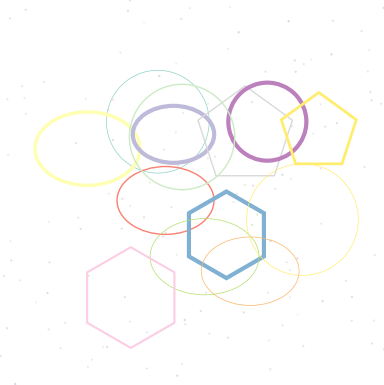[{"shape": "circle", "thickness": 0.5, "radius": 0.67, "center": [0.41, 0.684]}, {"shape": "oval", "thickness": 2.5, "radius": 0.68, "center": [0.227, 0.614]}, {"shape": "oval", "thickness": 3, "radius": 0.53, "center": [0.451, 0.651]}, {"shape": "oval", "thickness": 1, "radius": 0.63, "center": [0.43, 0.479]}, {"shape": "hexagon", "thickness": 3, "radius": 0.56, "center": [0.588, 0.39]}, {"shape": "oval", "thickness": 0.5, "radius": 0.63, "center": [0.65, 0.296]}, {"shape": "oval", "thickness": 0.5, "radius": 0.71, "center": [0.531, 0.333]}, {"shape": "hexagon", "thickness": 1.5, "radius": 0.65, "center": [0.34, 0.227]}, {"shape": "pentagon", "thickness": 1, "radius": 0.64, "center": [0.637, 0.648]}, {"shape": "circle", "thickness": 3, "radius": 0.51, "center": [0.694, 0.684]}, {"shape": "circle", "thickness": 1, "radius": 0.68, "center": [0.473, 0.644]}, {"shape": "circle", "thickness": 0.5, "radius": 0.73, "center": [0.786, 0.43]}, {"shape": "pentagon", "thickness": 2, "radius": 0.51, "center": [0.828, 0.657]}]